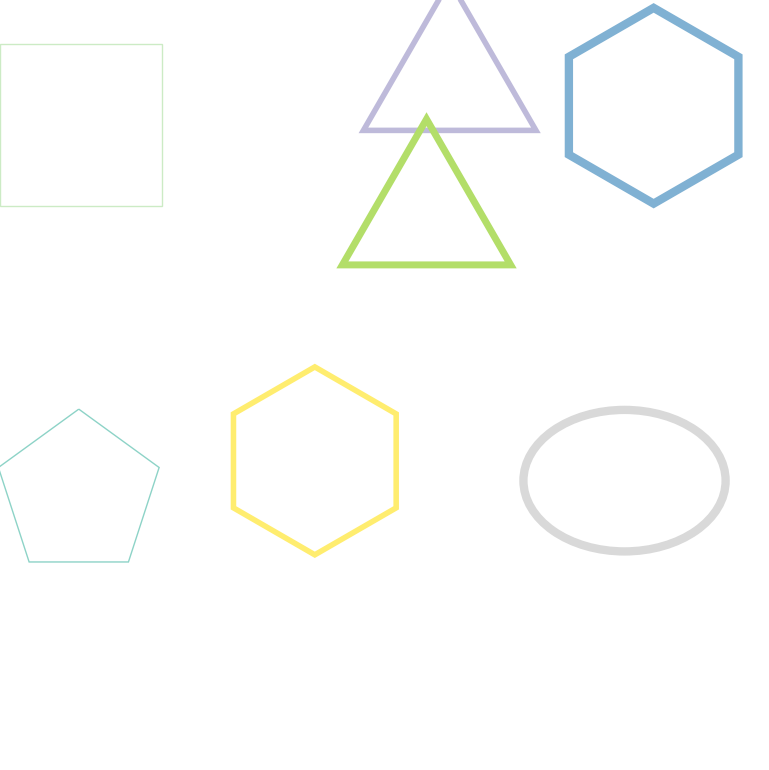[{"shape": "pentagon", "thickness": 0.5, "radius": 0.55, "center": [0.102, 0.359]}, {"shape": "triangle", "thickness": 2, "radius": 0.65, "center": [0.584, 0.895]}, {"shape": "hexagon", "thickness": 3, "radius": 0.64, "center": [0.849, 0.863]}, {"shape": "triangle", "thickness": 2.5, "radius": 0.63, "center": [0.554, 0.719]}, {"shape": "oval", "thickness": 3, "radius": 0.66, "center": [0.811, 0.376]}, {"shape": "square", "thickness": 0.5, "radius": 0.53, "center": [0.105, 0.838]}, {"shape": "hexagon", "thickness": 2, "radius": 0.61, "center": [0.409, 0.401]}]